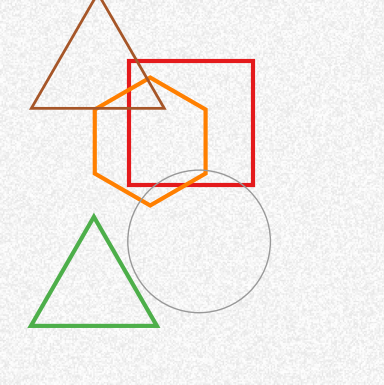[{"shape": "square", "thickness": 3, "radius": 0.8, "center": [0.497, 0.681]}, {"shape": "triangle", "thickness": 3, "radius": 0.94, "center": [0.244, 0.248]}, {"shape": "hexagon", "thickness": 3, "radius": 0.83, "center": [0.39, 0.632]}, {"shape": "triangle", "thickness": 2, "radius": 1.0, "center": [0.254, 0.818]}, {"shape": "circle", "thickness": 1, "radius": 0.93, "center": [0.517, 0.373]}]